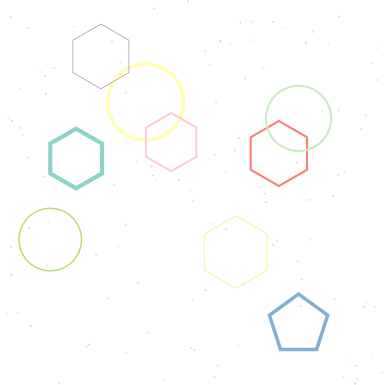[{"shape": "hexagon", "thickness": 3, "radius": 0.39, "center": [0.198, 0.588]}, {"shape": "circle", "thickness": 2.5, "radius": 0.49, "center": [0.378, 0.735]}, {"shape": "hexagon", "thickness": 1.5, "radius": 0.42, "center": [0.724, 0.601]}, {"shape": "pentagon", "thickness": 2.5, "radius": 0.4, "center": [0.776, 0.157]}, {"shape": "circle", "thickness": 1, "radius": 0.41, "center": [0.131, 0.378]}, {"shape": "hexagon", "thickness": 1.5, "radius": 0.38, "center": [0.445, 0.631]}, {"shape": "hexagon", "thickness": 0.5, "radius": 0.42, "center": [0.262, 0.853]}, {"shape": "circle", "thickness": 1.5, "radius": 0.42, "center": [0.775, 0.692]}, {"shape": "hexagon", "thickness": 0.5, "radius": 0.47, "center": [0.613, 0.345]}]